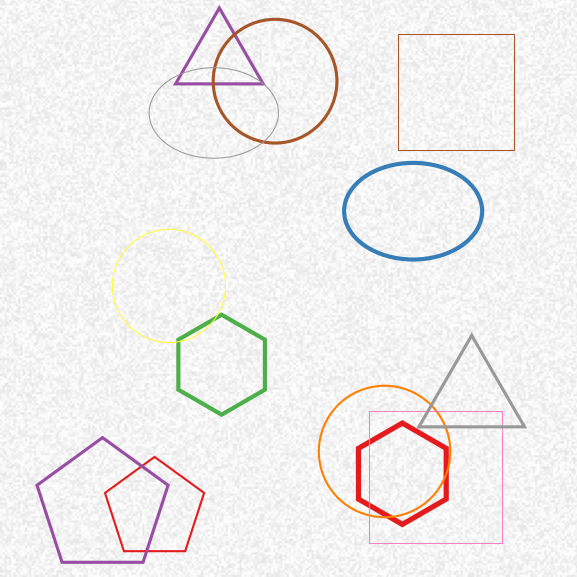[{"shape": "pentagon", "thickness": 1, "radius": 0.45, "center": [0.268, 0.118]}, {"shape": "hexagon", "thickness": 2.5, "radius": 0.44, "center": [0.697, 0.179]}, {"shape": "oval", "thickness": 2, "radius": 0.6, "center": [0.715, 0.633]}, {"shape": "hexagon", "thickness": 2, "radius": 0.43, "center": [0.384, 0.368]}, {"shape": "triangle", "thickness": 1.5, "radius": 0.44, "center": [0.38, 0.898]}, {"shape": "pentagon", "thickness": 1.5, "radius": 0.6, "center": [0.178, 0.122]}, {"shape": "circle", "thickness": 1, "radius": 0.57, "center": [0.666, 0.217]}, {"shape": "circle", "thickness": 0.5, "radius": 0.49, "center": [0.293, 0.504]}, {"shape": "circle", "thickness": 1.5, "radius": 0.54, "center": [0.476, 0.859]}, {"shape": "square", "thickness": 0.5, "radius": 0.5, "center": [0.789, 0.84]}, {"shape": "square", "thickness": 0.5, "radius": 0.58, "center": [0.755, 0.173]}, {"shape": "triangle", "thickness": 1.5, "radius": 0.53, "center": [0.817, 0.313]}, {"shape": "oval", "thickness": 0.5, "radius": 0.56, "center": [0.37, 0.804]}]